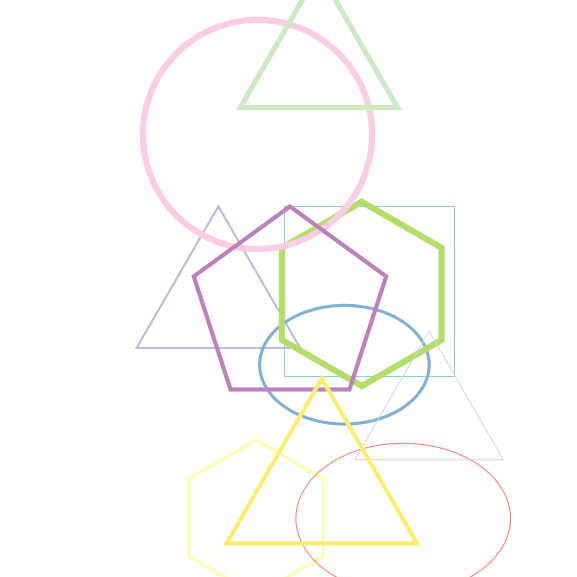[{"shape": "square", "thickness": 0.5, "radius": 0.74, "center": [0.639, 0.495]}, {"shape": "hexagon", "thickness": 1.5, "radius": 0.67, "center": [0.443, 0.103]}, {"shape": "triangle", "thickness": 1, "radius": 0.82, "center": [0.378, 0.478]}, {"shape": "oval", "thickness": 0.5, "radius": 0.93, "center": [0.698, 0.101]}, {"shape": "oval", "thickness": 1.5, "radius": 0.73, "center": [0.596, 0.368]}, {"shape": "hexagon", "thickness": 3, "radius": 0.8, "center": [0.626, 0.49]}, {"shape": "circle", "thickness": 3, "radius": 0.99, "center": [0.446, 0.766]}, {"shape": "triangle", "thickness": 0.5, "radius": 0.74, "center": [0.743, 0.277]}, {"shape": "pentagon", "thickness": 2, "radius": 0.88, "center": [0.502, 0.466]}, {"shape": "triangle", "thickness": 2.5, "radius": 0.79, "center": [0.552, 0.892]}, {"shape": "triangle", "thickness": 2, "radius": 0.95, "center": [0.557, 0.153]}]